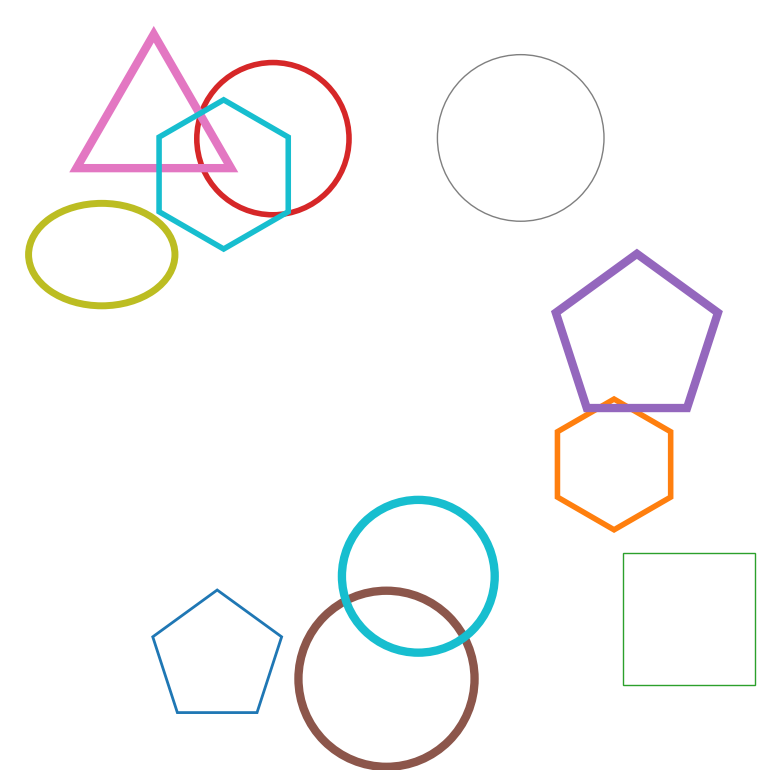[{"shape": "pentagon", "thickness": 1, "radius": 0.44, "center": [0.282, 0.146]}, {"shape": "hexagon", "thickness": 2, "radius": 0.42, "center": [0.797, 0.397]}, {"shape": "square", "thickness": 0.5, "radius": 0.43, "center": [0.894, 0.196]}, {"shape": "circle", "thickness": 2, "radius": 0.49, "center": [0.354, 0.82]}, {"shape": "pentagon", "thickness": 3, "radius": 0.55, "center": [0.827, 0.56]}, {"shape": "circle", "thickness": 3, "radius": 0.57, "center": [0.502, 0.118]}, {"shape": "triangle", "thickness": 3, "radius": 0.58, "center": [0.2, 0.84]}, {"shape": "circle", "thickness": 0.5, "radius": 0.54, "center": [0.676, 0.821]}, {"shape": "oval", "thickness": 2.5, "radius": 0.48, "center": [0.132, 0.669]}, {"shape": "hexagon", "thickness": 2, "radius": 0.48, "center": [0.29, 0.773]}, {"shape": "circle", "thickness": 3, "radius": 0.5, "center": [0.543, 0.252]}]